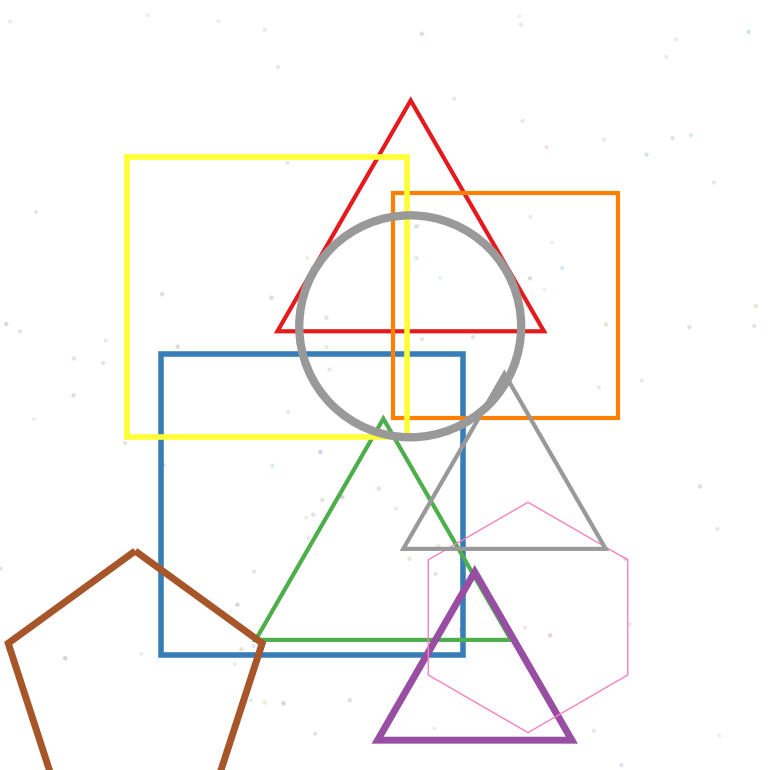[{"shape": "triangle", "thickness": 1.5, "radius": 1.0, "center": [0.533, 0.67]}, {"shape": "square", "thickness": 2, "radius": 0.98, "center": [0.405, 0.344]}, {"shape": "triangle", "thickness": 1.5, "radius": 0.96, "center": [0.498, 0.265]}, {"shape": "triangle", "thickness": 2.5, "radius": 0.73, "center": [0.617, 0.112]}, {"shape": "square", "thickness": 1.5, "radius": 0.73, "center": [0.656, 0.603]}, {"shape": "square", "thickness": 2, "radius": 0.91, "center": [0.346, 0.615]}, {"shape": "pentagon", "thickness": 2.5, "radius": 0.87, "center": [0.176, 0.111]}, {"shape": "hexagon", "thickness": 0.5, "radius": 0.75, "center": [0.686, 0.198]}, {"shape": "circle", "thickness": 3, "radius": 0.72, "center": [0.533, 0.576]}, {"shape": "triangle", "thickness": 1.5, "radius": 0.76, "center": [0.655, 0.363]}]